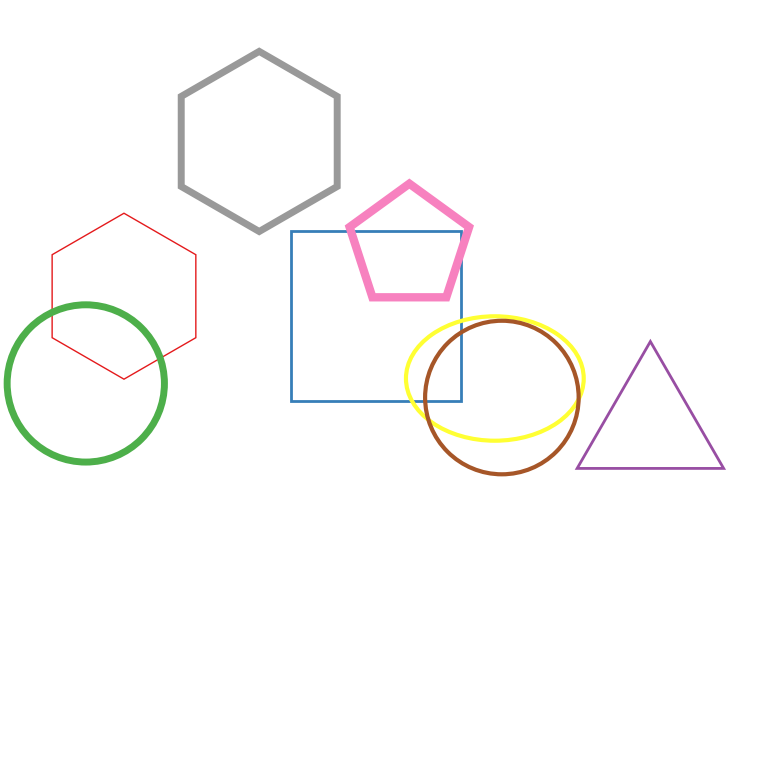[{"shape": "hexagon", "thickness": 0.5, "radius": 0.54, "center": [0.161, 0.615]}, {"shape": "square", "thickness": 1, "radius": 0.55, "center": [0.488, 0.59]}, {"shape": "circle", "thickness": 2.5, "radius": 0.51, "center": [0.111, 0.502]}, {"shape": "triangle", "thickness": 1, "radius": 0.55, "center": [0.845, 0.447]}, {"shape": "oval", "thickness": 1.5, "radius": 0.58, "center": [0.643, 0.508]}, {"shape": "circle", "thickness": 1.5, "radius": 0.5, "center": [0.652, 0.484]}, {"shape": "pentagon", "thickness": 3, "radius": 0.41, "center": [0.532, 0.68]}, {"shape": "hexagon", "thickness": 2.5, "radius": 0.58, "center": [0.337, 0.816]}]